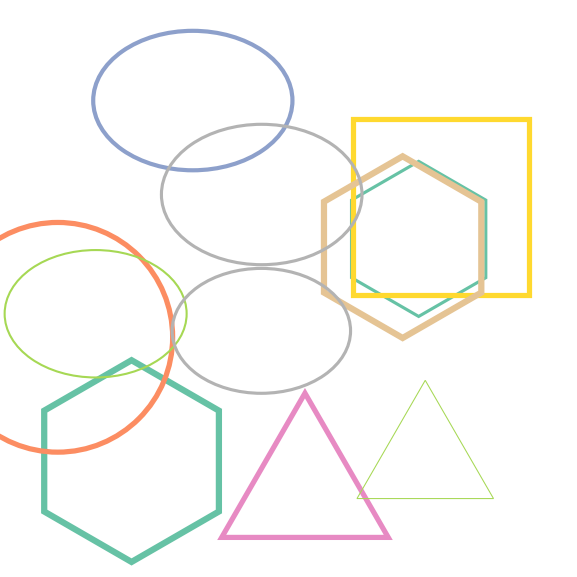[{"shape": "hexagon", "thickness": 3, "radius": 0.87, "center": [0.228, 0.201]}, {"shape": "hexagon", "thickness": 1.5, "radius": 0.67, "center": [0.725, 0.585]}, {"shape": "circle", "thickness": 2.5, "radius": 0.99, "center": [0.1, 0.415]}, {"shape": "oval", "thickness": 2, "radius": 0.86, "center": [0.334, 0.825]}, {"shape": "triangle", "thickness": 2.5, "radius": 0.83, "center": [0.528, 0.152]}, {"shape": "triangle", "thickness": 0.5, "radius": 0.68, "center": [0.736, 0.204]}, {"shape": "oval", "thickness": 1, "radius": 0.79, "center": [0.166, 0.456]}, {"shape": "square", "thickness": 2.5, "radius": 0.76, "center": [0.763, 0.641]}, {"shape": "hexagon", "thickness": 3, "radius": 0.79, "center": [0.697, 0.571]}, {"shape": "oval", "thickness": 1.5, "radius": 0.87, "center": [0.453, 0.662]}, {"shape": "oval", "thickness": 1.5, "radius": 0.77, "center": [0.453, 0.426]}]